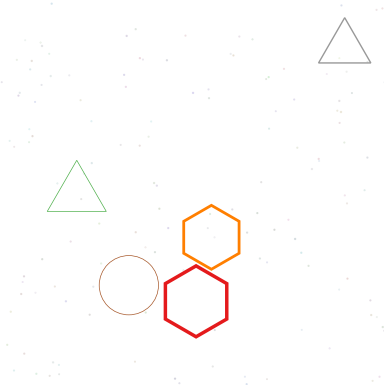[{"shape": "hexagon", "thickness": 2.5, "radius": 0.46, "center": [0.509, 0.217]}, {"shape": "triangle", "thickness": 0.5, "radius": 0.44, "center": [0.199, 0.495]}, {"shape": "hexagon", "thickness": 2, "radius": 0.42, "center": [0.549, 0.384]}, {"shape": "circle", "thickness": 0.5, "radius": 0.38, "center": [0.335, 0.259]}, {"shape": "triangle", "thickness": 1, "radius": 0.39, "center": [0.895, 0.876]}]